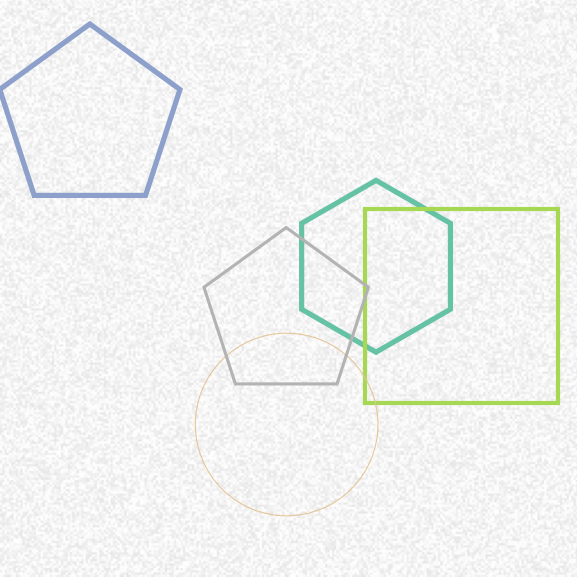[{"shape": "hexagon", "thickness": 2.5, "radius": 0.74, "center": [0.651, 0.538]}, {"shape": "pentagon", "thickness": 2.5, "radius": 0.82, "center": [0.156, 0.794]}, {"shape": "square", "thickness": 2, "radius": 0.84, "center": [0.799, 0.469]}, {"shape": "circle", "thickness": 0.5, "radius": 0.79, "center": [0.496, 0.264]}, {"shape": "pentagon", "thickness": 1.5, "radius": 0.75, "center": [0.496, 0.455]}]